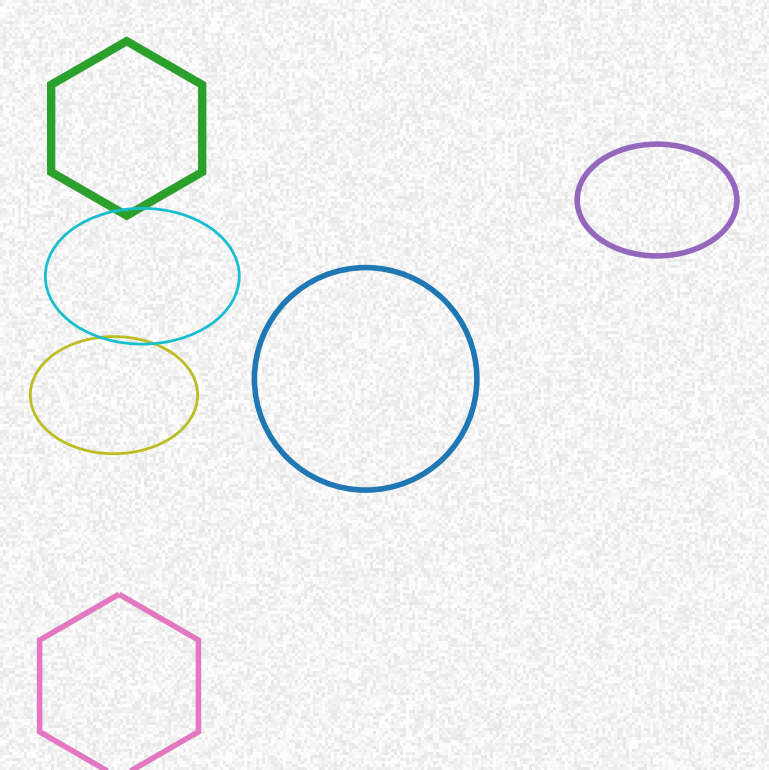[{"shape": "circle", "thickness": 2, "radius": 0.72, "center": [0.475, 0.508]}, {"shape": "hexagon", "thickness": 3, "radius": 0.57, "center": [0.165, 0.833]}, {"shape": "oval", "thickness": 2, "radius": 0.52, "center": [0.853, 0.74]}, {"shape": "hexagon", "thickness": 2, "radius": 0.6, "center": [0.155, 0.109]}, {"shape": "oval", "thickness": 1, "radius": 0.54, "center": [0.148, 0.487]}, {"shape": "oval", "thickness": 1, "radius": 0.63, "center": [0.185, 0.641]}]